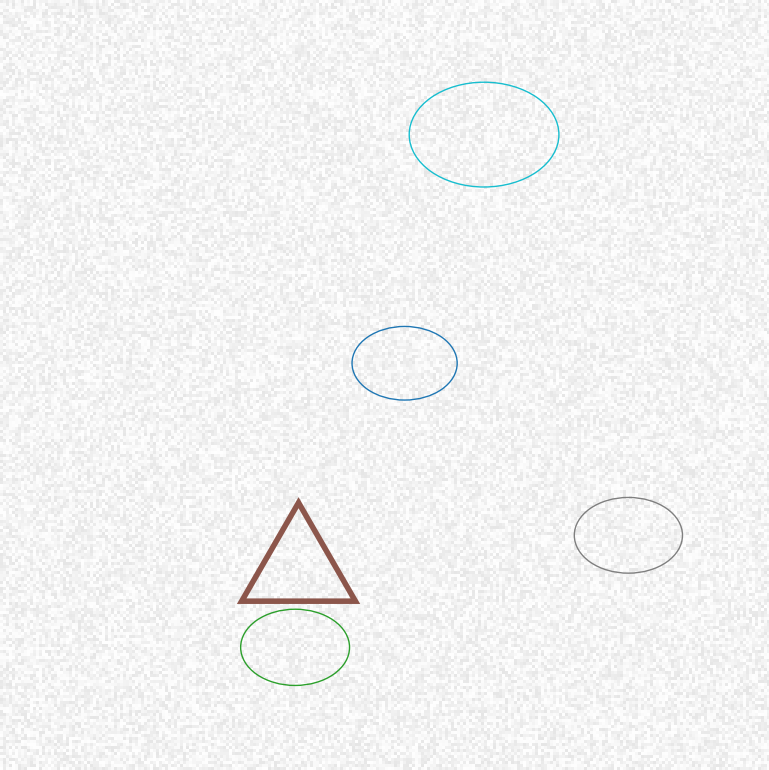[{"shape": "oval", "thickness": 0.5, "radius": 0.34, "center": [0.525, 0.528]}, {"shape": "oval", "thickness": 0.5, "radius": 0.35, "center": [0.383, 0.159]}, {"shape": "triangle", "thickness": 2, "radius": 0.43, "center": [0.388, 0.262]}, {"shape": "oval", "thickness": 0.5, "radius": 0.35, "center": [0.816, 0.305]}, {"shape": "oval", "thickness": 0.5, "radius": 0.49, "center": [0.629, 0.825]}]